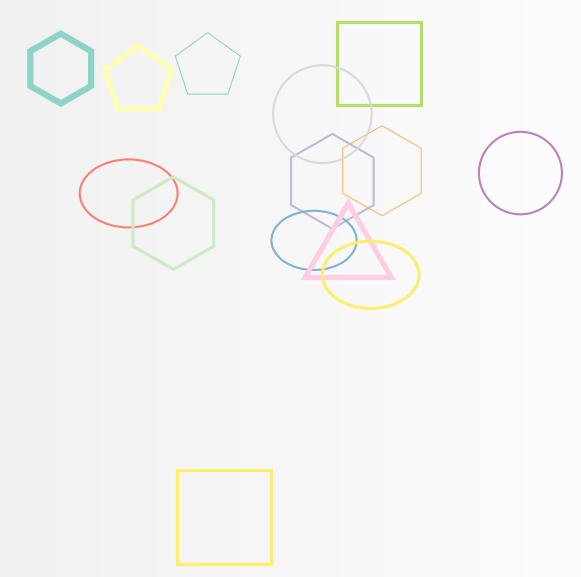[{"shape": "pentagon", "thickness": 0.5, "radius": 0.29, "center": [0.357, 0.884]}, {"shape": "hexagon", "thickness": 3, "radius": 0.3, "center": [0.104, 0.88]}, {"shape": "pentagon", "thickness": 2.5, "radius": 0.3, "center": [0.238, 0.86]}, {"shape": "hexagon", "thickness": 1, "radius": 0.41, "center": [0.572, 0.685]}, {"shape": "oval", "thickness": 1, "radius": 0.42, "center": [0.221, 0.664]}, {"shape": "oval", "thickness": 1, "radius": 0.37, "center": [0.54, 0.583]}, {"shape": "hexagon", "thickness": 0.5, "radius": 0.39, "center": [0.657, 0.703]}, {"shape": "square", "thickness": 1.5, "radius": 0.36, "center": [0.652, 0.889]}, {"shape": "triangle", "thickness": 2.5, "radius": 0.43, "center": [0.599, 0.561]}, {"shape": "circle", "thickness": 1, "radius": 0.42, "center": [0.555, 0.802]}, {"shape": "circle", "thickness": 1, "radius": 0.36, "center": [0.895, 0.699]}, {"shape": "hexagon", "thickness": 1.5, "radius": 0.4, "center": [0.298, 0.613]}, {"shape": "square", "thickness": 1.5, "radius": 0.4, "center": [0.386, 0.104]}, {"shape": "oval", "thickness": 1.5, "radius": 0.42, "center": [0.638, 0.523]}]